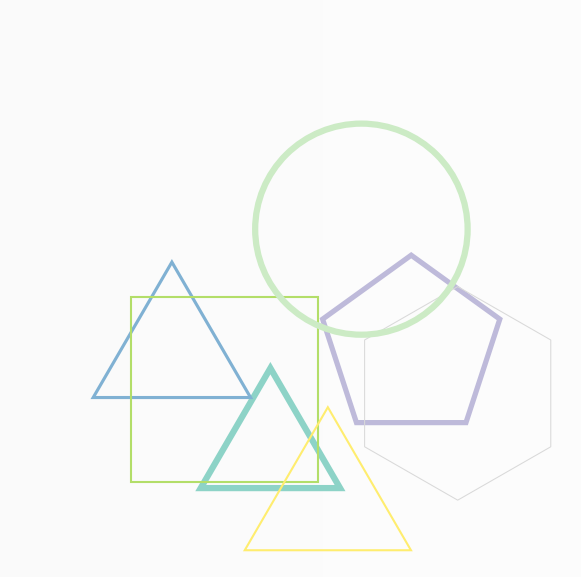[{"shape": "triangle", "thickness": 3, "radius": 0.69, "center": [0.465, 0.223]}, {"shape": "pentagon", "thickness": 2.5, "radius": 0.8, "center": [0.707, 0.397]}, {"shape": "triangle", "thickness": 1.5, "radius": 0.78, "center": [0.296, 0.389]}, {"shape": "square", "thickness": 1, "radius": 0.8, "center": [0.386, 0.325]}, {"shape": "hexagon", "thickness": 0.5, "radius": 0.92, "center": [0.787, 0.318]}, {"shape": "circle", "thickness": 3, "radius": 0.91, "center": [0.622, 0.602]}, {"shape": "triangle", "thickness": 1, "radius": 0.83, "center": [0.564, 0.129]}]